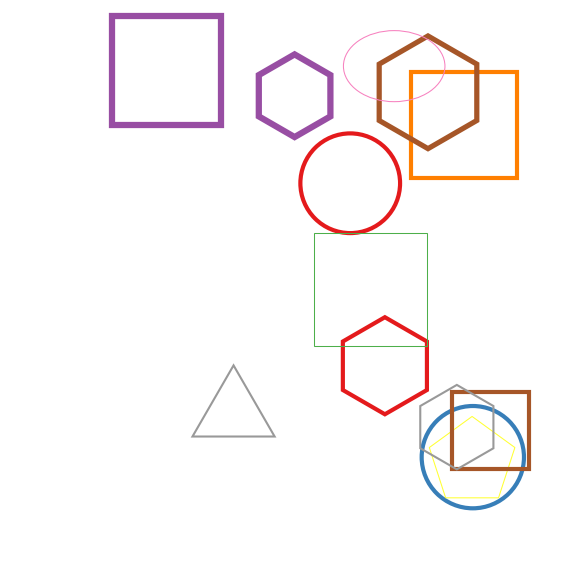[{"shape": "circle", "thickness": 2, "radius": 0.43, "center": [0.606, 0.682]}, {"shape": "hexagon", "thickness": 2, "radius": 0.42, "center": [0.666, 0.366]}, {"shape": "circle", "thickness": 2, "radius": 0.44, "center": [0.819, 0.208]}, {"shape": "square", "thickness": 0.5, "radius": 0.49, "center": [0.641, 0.498]}, {"shape": "square", "thickness": 3, "radius": 0.47, "center": [0.289, 0.877]}, {"shape": "hexagon", "thickness": 3, "radius": 0.36, "center": [0.51, 0.833]}, {"shape": "square", "thickness": 2, "radius": 0.46, "center": [0.804, 0.783]}, {"shape": "pentagon", "thickness": 0.5, "radius": 0.39, "center": [0.817, 0.2]}, {"shape": "square", "thickness": 2, "radius": 0.33, "center": [0.85, 0.254]}, {"shape": "hexagon", "thickness": 2.5, "radius": 0.49, "center": [0.741, 0.839]}, {"shape": "oval", "thickness": 0.5, "radius": 0.44, "center": [0.683, 0.885]}, {"shape": "triangle", "thickness": 1, "radius": 0.41, "center": [0.404, 0.284]}, {"shape": "hexagon", "thickness": 1, "radius": 0.37, "center": [0.791, 0.26]}]